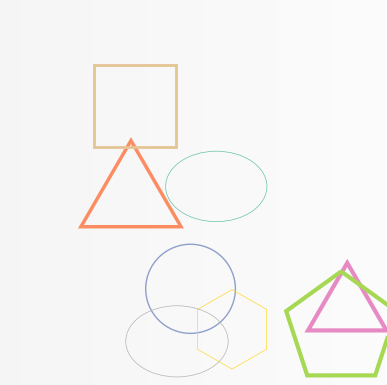[{"shape": "oval", "thickness": 0.5, "radius": 0.65, "center": [0.558, 0.516]}, {"shape": "triangle", "thickness": 2.5, "radius": 0.75, "center": [0.338, 0.486]}, {"shape": "circle", "thickness": 1, "radius": 0.58, "center": [0.492, 0.25]}, {"shape": "triangle", "thickness": 3, "radius": 0.58, "center": [0.896, 0.2]}, {"shape": "pentagon", "thickness": 3, "radius": 0.75, "center": [0.881, 0.146]}, {"shape": "hexagon", "thickness": 0.5, "radius": 0.52, "center": [0.599, 0.145]}, {"shape": "square", "thickness": 2, "radius": 0.53, "center": [0.349, 0.725]}, {"shape": "oval", "thickness": 0.5, "radius": 0.66, "center": [0.457, 0.113]}]